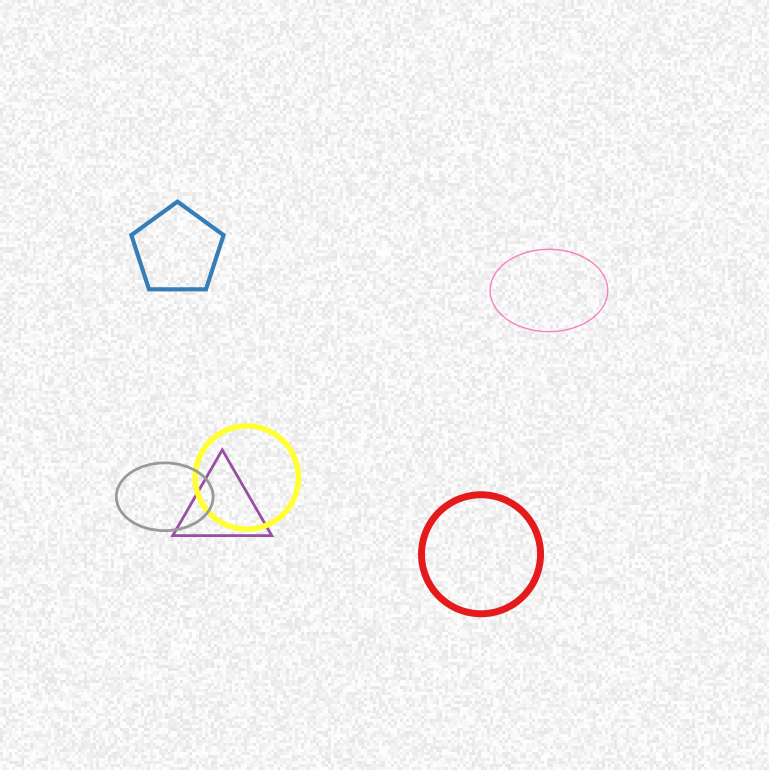[{"shape": "circle", "thickness": 2.5, "radius": 0.39, "center": [0.625, 0.28]}, {"shape": "pentagon", "thickness": 1.5, "radius": 0.31, "center": [0.23, 0.675]}, {"shape": "triangle", "thickness": 1, "radius": 0.37, "center": [0.289, 0.342]}, {"shape": "circle", "thickness": 2, "radius": 0.34, "center": [0.321, 0.38]}, {"shape": "oval", "thickness": 0.5, "radius": 0.38, "center": [0.713, 0.623]}, {"shape": "oval", "thickness": 1, "radius": 0.31, "center": [0.214, 0.355]}]